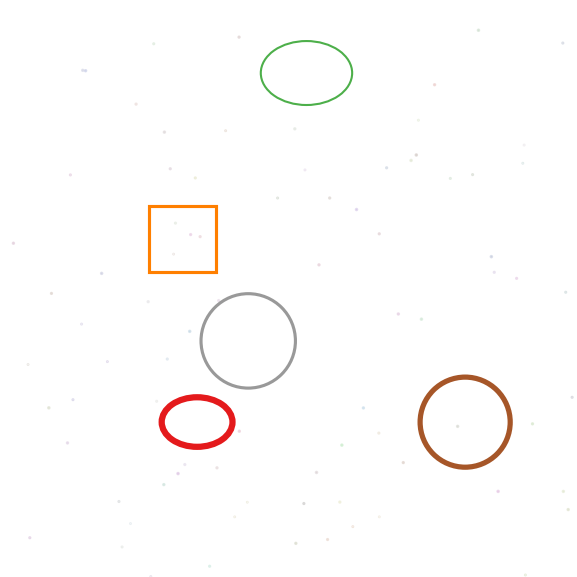[{"shape": "oval", "thickness": 3, "radius": 0.31, "center": [0.341, 0.268]}, {"shape": "oval", "thickness": 1, "radius": 0.4, "center": [0.531, 0.873]}, {"shape": "square", "thickness": 1.5, "radius": 0.29, "center": [0.315, 0.585]}, {"shape": "circle", "thickness": 2.5, "radius": 0.39, "center": [0.805, 0.268]}, {"shape": "circle", "thickness": 1.5, "radius": 0.41, "center": [0.43, 0.409]}]